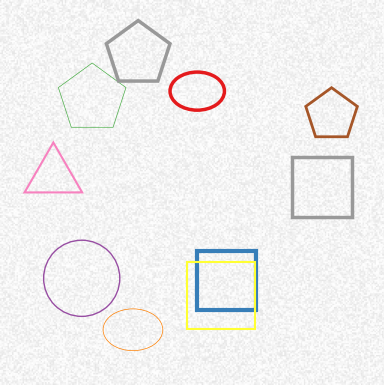[{"shape": "oval", "thickness": 2.5, "radius": 0.35, "center": [0.512, 0.763]}, {"shape": "square", "thickness": 3, "radius": 0.38, "center": [0.588, 0.27]}, {"shape": "pentagon", "thickness": 0.5, "radius": 0.46, "center": [0.239, 0.744]}, {"shape": "circle", "thickness": 1, "radius": 0.49, "center": [0.212, 0.277]}, {"shape": "oval", "thickness": 0.5, "radius": 0.39, "center": [0.345, 0.143]}, {"shape": "square", "thickness": 1.5, "radius": 0.44, "center": [0.574, 0.233]}, {"shape": "pentagon", "thickness": 2, "radius": 0.35, "center": [0.861, 0.702]}, {"shape": "triangle", "thickness": 1.5, "radius": 0.43, "center": [0.139, 0.543]}, {"shape": "pentagon", "thickness": 2.5, "radius": 0.43, "center": [0.359, 0.86]}, {"shape": "square", "thickness": 2.5, "radius": 0.39, "center": [0.836, 0.514]}]